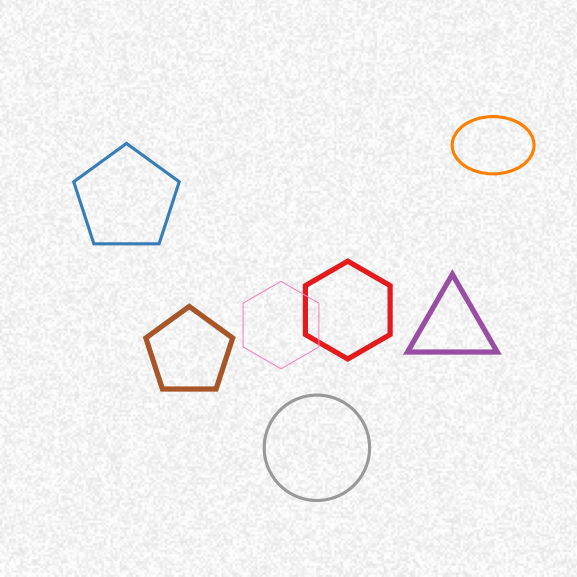[{"shape": "hexagon", "thickness": 2.5, "radius": 0.42, "center": [0.602, 0.462]}, {"shape": "pentagon", "thickness": 1.5, "radius": 0.48, "center": [0.219, 0.655]}, {"shape": "triangle", "thickness": 2.5, "radius": 0.45, "center": [0.783, 0.434]}, {"shape": "oval", "thickness": 1.5, "radius": 0.35, "center": [0.854, 0.748]}, {"shape": "pentagon", "thickness": 2.5, "radius": 0.4, "center": [0.328, 0.389]}, {"shape": "hexagon", "thickness": 0.5, "radius": 0.38, "center": [0.487, 0.436]}, {"shape": "circle", "thickness": 1.5, "radius": 0.46, "center": [0.549, 0.224]}]